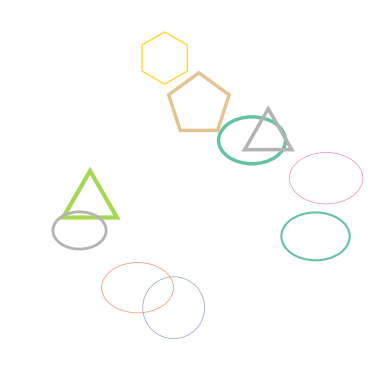[{"shape": "oval", "thickness": 1.5, "radius": 0.44, "center": [0.82, 0.386]}, {"shape": "oval", "thickness": 2.5, "radius": 0.43, "center": [0.655, 0.635]}, {"shape": "oval", "thickness": 0.5, "radius": 0.47, "center": [0.357, 0.253]}, {"shape": "circle", "thickness": 0.5, "radius": 0.4, "center": [0.451, 0.201]}, {"shape": "oval", "thickness": 0.5, "radius": 0.48, "center": [0.847, 0.537]}, {"shape": "triangle", "thickness": 3, "radius": 0.4, "center": [0.234, 0.475]}, {"shape": "hexagon", "thickness": 1, "radius": 0.34, "center": [0.428, 0.849]}, {"shape": "pentagon", "thickness": 2.5, "radius": 0.41, "center": [0.517, 0.728]}, {"shape": "triangle", "thickness": 2.5, "radius": 0.35, "center": [0.697, 0.647]}, {"shape": "oval", "thickness": 2, "radius": 0.35, "center": [0.207, 0.401]}]